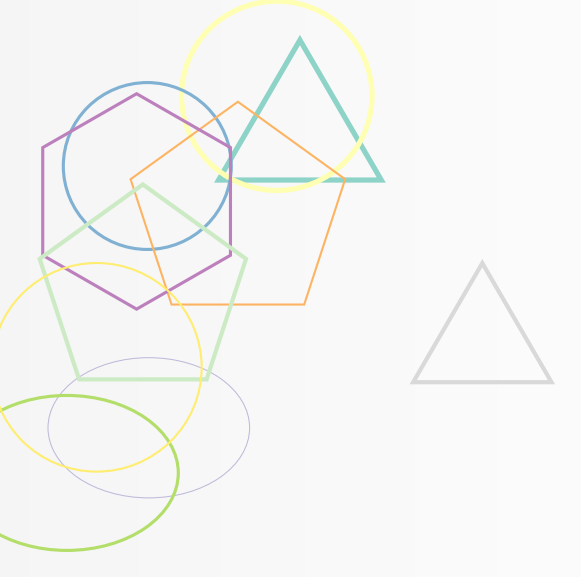[{"shape": "triangle", "thickness": 2.5, "radius": 0.81, "center": [0.516, 0.768]}, {"shape": "circle", "thickness": 2.5, "radius": 0.82, "center": [0.476, 0.833]}, {"shape": "oval", "thickness": 0.5, "radius": 0.87, "center": [0.256, 0.258]}, {"shape": "circle", "thickness": 1.5, "radius": 0.72, "center": [0.253, 0.712]}, {"shape": "pentagon", "thickness": 1, "radius": 0.97, "center": [0.409, 0.629]}, {"shape": "oval", "thickness": 1.5, "radius": 0.96, "center": [0.115, 0.18]}, {"shape": "triangle", "thickness": 2, "radius": 0.69, "center": [0.83, 0.406]}, {"shape": "hexagon", "thickness": 1.5, "radius": 0.93, "center": [0.235, 0.65]}, {"shape": "pentagon", "thickness": 2, "radius": 0.93, "center": [0.246, 0.493]}, {"shape": "circle", "thickness": 1, "radius": 0.9, "center": [0.166, 0.363]}]